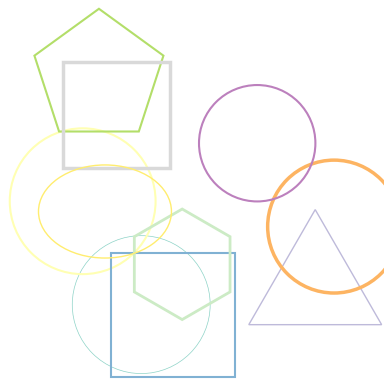[{"shape": "circle", "thickness": 0.5, "radius": 0.9, "center": [0.367, 0.209]}, {"shape": "circle", "thickness": 1.5, "radius": 0.95, "center": [0.215, 0.477]}, {"shape": "triangle", "thickness": 1, "radius": 1.0, "center": [0.819, 0.256]}, {"shape": "square", "thickness": 1.5, "radius": 0.81, "center": [0.45, 0.183]}, {"shape": "circle", "thickness": 2.5, "radius": 0.86, "center": [0.868, 0.411]}, {"shape": "pentagon", "thickness": 1.5, "radius": 0.88, "center": [0.257, 0.801]}, {"shape": "square", "thickness": 2.5, "radius": 0.69, "center": [0.303, 0.701]}, {"shape": "circle", "thickness": 1.5, "radius": 0.76, "center": [0.668, 0.628]}, {"shape": "hexagon", "thickness": 2, "radius": 0.72, "center": [0.473, 0.314]}, {"shape": "oval", "thickness": 1, "radius": 0.86, "center": [0.273, 0.451]}]